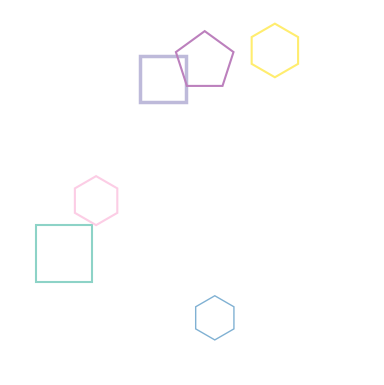[{"shape": "square", "thickness": 1.5, "radius": 0.37, "center": [0.166, 0.342]}, {"shape": "square", "thickness": 2.5, "radius": 0.3, "center": [0.423, 0.796]}, {"shape": "hexagon", "thickness": 1, "radius": 0.29, "center": [0.558, 0.174]}, {"shape": "hexagon", "thickness": 1.5, "radius": 0.32, "center": [0.25, 0.479]}, {"shape": "pentagon", "thickness": 1.5, "radius": 0.39, "center": [0.532, 0.84]}, {"shape": "hexagon", "thickness": 1.5, "radius": 0.35, "center": [0.714, 0.869]}]